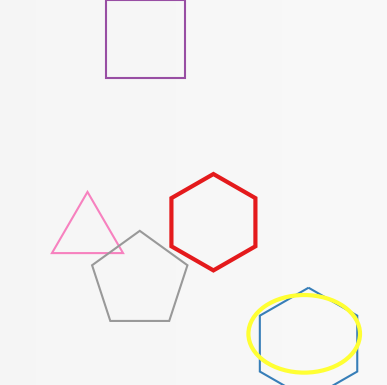[{"shape": "hexagon", "thickness": 3, "radius": 0.63, "center": [0.551, 0.423]}, {"shape": "hexagon", "thickness": 1.5, "radius": 0.73, "center": [0.796, 0.108]}, {"shape": "square", "thickness": 1.5, "radius": 0.51, "center": [0.377, 0.899]}, {"shape": "oval", "thickness": 3, "radius": 0.72, "center": [0.785, 0.133]}, {"shape": "triangle", "thickness": 1.5, "radius": 0.53, "center": [0.226, 0.396]}, {"shape": "pentagon", "thickness": 1.5, "radius": 0.65, "center": [0.361, 0.271]}]